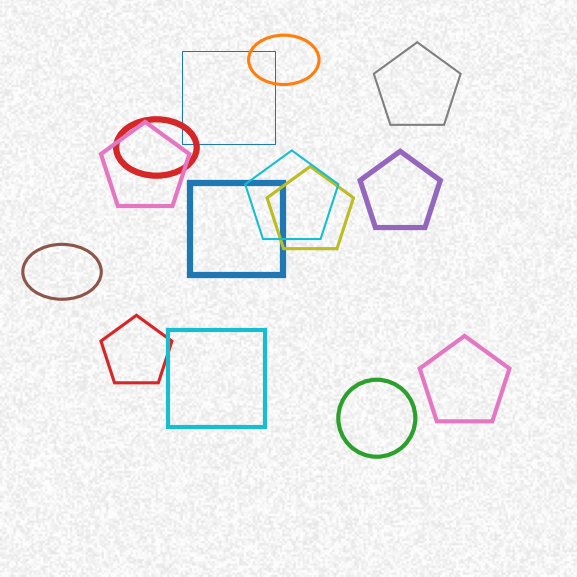[{"shape": "square", "thickness": 0.5, "radius": 0.4, "center": [0.396, 0.831]}, {"shape": "square", "thickness": 3, "radius": 0.4, "center": [0.41, 0.602]}, {"shape": "oval", "thickness": 1.5, "radius": 0.31, "center": [0.491, 0.895]}, {"shape": "circle", "thickness": 2, "radius": 0.33, "center": [0.652, 0.275]}, {"shape": "pentagon", "thickness": 1.5, "radius": 0.32, "center": [0.236, 0.389]}, {"shape": "oval", "thickness": 3, "radius": 0.35, "center": [0.271, 0.744]}, {"shape": "pentagon", "thickness": 2.5, "radius": 0.37, "center": [0.693, 0.664]}, {"shape": "oval", "thickness": 1.5, "radius": 0.34, "center": [0.107, 0.528]}, {"shape": "pentagon", "thickness": 2, "radius": 0.4, "center": [0.251, 0.708]}, {"shape": "pentagon", "thickness": 2, "radius": 0.41, "center": [0.804, 0.336]}, {"shape": "pentagon", "thickness": 1, "radius": 0.4, "center": [0.722, 0.847]}, {"shape": "pentagon", "thickness": 1.5, "radius": 0.39, "center": [0.537, 0.632]}, {"shape": "pentagon", "thickness": 1, "radius": 0.42, "center": [0.505, 0.654]}, {"shape": "square", "thickness": 2, "radius": 0.42, "center": [0.374, 0.344]}]